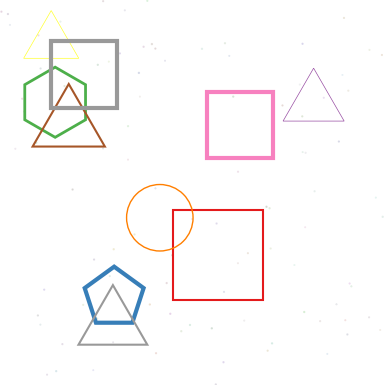[{"shape": "square", "thickness": 1.5, "radius": 0.58, "center": [0.566, 0.337]}, {"shape": "pentagon", "thickness": 3, "radius": 0.4, "center": [0.297, 0.227]}, {"shape": "hexagon", "thickness": 2, "radius": 0.46, "center": [0.143, 0.734]}, {"shape": "triangle", "thickness": 0.5, "radius": 0.46, "center": [0.815, 0.731]}, {"shape": "circle", "thickness": 1, "radius": 0.43, "center": [0.415, 0.434]}, {"shape": "triangle", "thickness": 0.5, "radius": 0.41, "center": [0.133, 0.89]}, {"shape": "triangle", "thickness": 1.5, "radius": 0.54, "center": [0.179, 0.674]}, {"shape": "square", "thickness": 3, "radius": 0.43, "center": [0.624, 0.675]}, {"shape": "triangle", "thickness": 1.5, "radius": 0.52, "center": [0.293, 0.156]}, {"shape": "square", "thickness": 3, "radius": 0.43, "center": [0.219, 0.807]}]